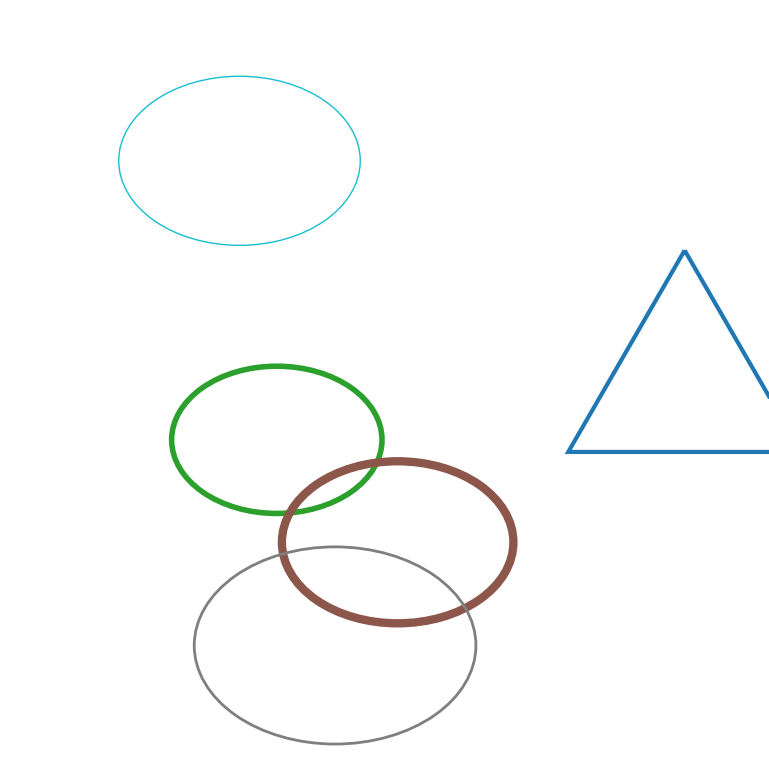[{"shape": "triangle", "thickness": 1.5, "radius": 0.87, "center": [0.889, 0.5]}, {"shape": "oval", "thickness": 2, "radius": 0.68, "center": [0.359, 0.429]}, {"shape": "oval", "thickness": 3, "radius": 0.75, "center": [0.516, 0.296]}, {"shape": "oval", "thickness": 1, "radius": 0.91, "center": [0.435, 0.162]}, {"shape": "oval", "thickness": 0.5, "radius": 0.78, "center": [0.311, 0.791]}]